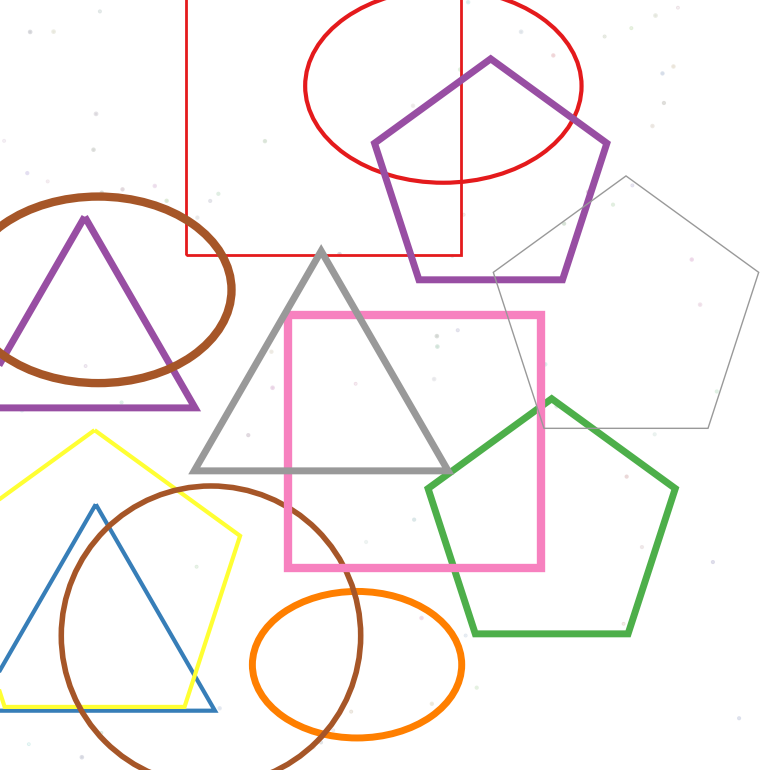[{"shape": "oval", "thickness": 1.5, "radius": 0.9, "center": [0.576, 0.888]}, {"shape": "square", "thickness": 1, "radius": 0.89, "center": [0.42, 0.848]}, {"shape": "triangle", "thickness": 1.5, "radius": 0.89, "center": [0.124, 0.166]}, {"shape": "pentagon", "thickness": 2.5, "radius": 0.84, "center": [0.716, 0.313]}, {"shape": "triangle", "thickness": 2.5, "radius": 0.83, "center": [0.11, 0.553]}, {"shape": "pentagon", "thickness": 2.5, "radius": 0.79, "center": [0.637, 0.765]}, {"shape": "oval", "thickness": 2.5, "radius": 0.68, "center": [0.464, 0.137]}, {"shape": "pentagon", "thickness": 1.5, "radius": 0.99, "center": [0.123, 0.243]}, {"shape": "oval", "thickness": 3, "radius": 0.87, "center": [0.128, 0.624]}, {"shape": "circle", "thickness": 2, "radius": 0.97, "center": [0.274, 0.174]}, {"shape": "square", "thickness": 3, "radius": 0.82, "center": [0.539, 0.426]}, {"shape": "pentagon", "thickness": 0.5, "radius": 0.91, "center": [0.813, 0.59]}, {"shape": "triangle", "thickness": 2.5, "radius": 0.95, "center": [0.417, 0.484]}]